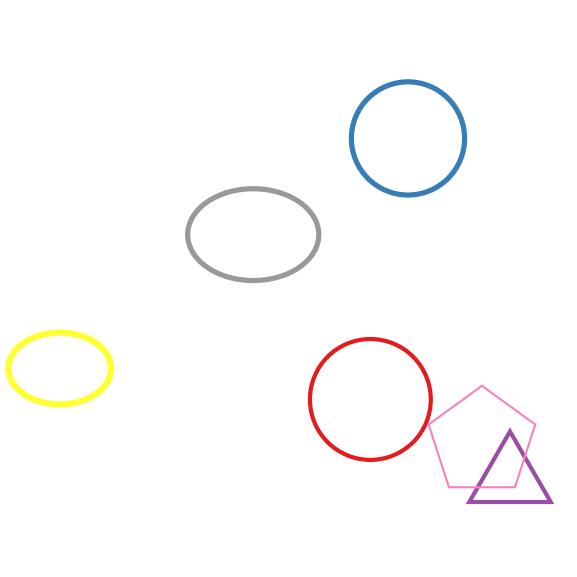[{"shape": "circle", "thickness": 2, "radius": 0.52, "center": [0.641, 0.307]}, {"shape": "circle", "thickness": 2.5, "radius": 0.49, "center": [0.706, 0.759]}, {"shape": "triangle", "thickness": 2, "radius": 0.41, "center": [0.883, 0.171]}, {"shape": "oval", "thickness": 3, "radius": 0.44, "center": [0.103, 0.361]}, {"shape": "pentagon", "thickness": 1, "radius": 0.49, "center": [0.835, 0.234]}, {"shape": "oval", "thickness": 2.5, "radius": 0.57, "center": [0.439, 0.593]}]